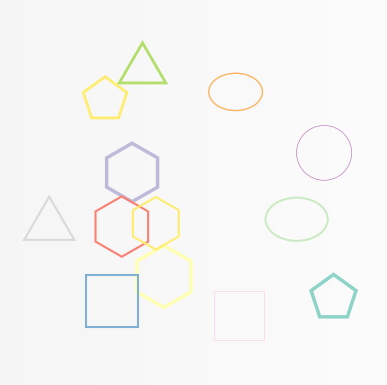[{"shape": "pentagon", "thickness": 2.5, "radius": 0.3, "center": [0.861, 0.226]}, {"shape": "hexagon", "thickness": 2.5, "radius": 0.4, "center": [0.423, 0.282]}, {"shape": "hexagon", "thickness": 2.5, "radius": 0.38, "center": [0.341, 0.552]}, {"shape": "hexagon", "thickness": 1.5, "radius": 0.39, "center": [0.314, 0.412]}, {"shape": "square", "thickness": 1.5, "radius": 0.34, "center": [0.29, 0.217]}, {"shape": "oval", "thickness": 1, "radius": 0.35, "center": [0.608, 0.761]}, {"shape": "triangle", "thickness": 2, "radius": 0.35, "center": [0.368, 0.819]}, {"shape": "square", "thickness": 0.5, "radius": 0.32, "center": [0.617, 0.179]}, {"shape": "triangle", "thickness": 1.5, "radius": 0.37, "center": [0.127, 0.414]}, {"shape": "circle", "thickness": 0.5, "radius": 0.36, "center": [0.836, 0.603]}, {"shape": "oval", "thickness": 1.5, "radius": 0.4, "center": [0.766, 0.43]}, {"shape": "pentagon", "thickness": 2, "radius": 0.3, "center": [0.271, 0.742]}, {"shape": "hexagon", "thickness": 1.5, "radius": 0.34, "center": [0.402, 0.42]}]